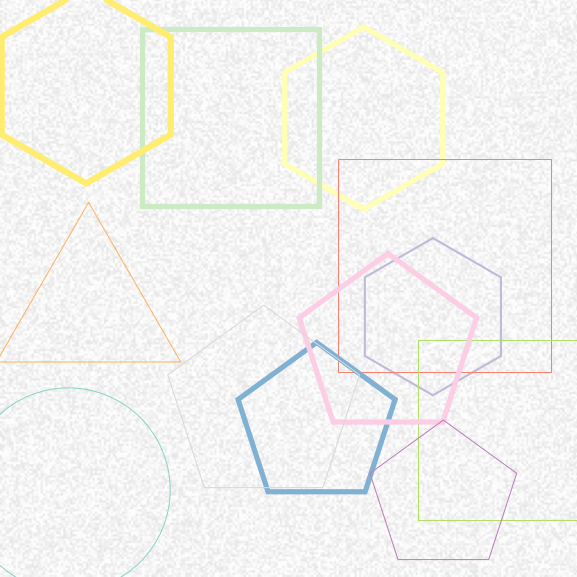[{"shape": "circle", "thickness": 0.5, "radius": 0.88, "center": [0.118, 0.151]}, {"shape": "hexagon", "thickness": 2.5, "radius": 0.79, "center": [0.63, 0.795]}, {"shape": "hexagon", "thickness": 1, "radius": 0.68, "center": [0.75, 0.451]}, {"shape": "square", "thickness": 0.5, "radius": 0.92, "center": [0.769, 0.54]}, {"shape": "pentagon", "thickness": 2.5, "radius": 0.71, "center": [0.548, 0.263]}, {"shape": "triangle", "thickness": 0.5, "radius": 0.92, "center": [0.153, 0.464]}, {"shape": "square", "thickness": 0.5, "radius": 0.78, "center": [0.879, 0.255]}, {"shape": "pentagon", "thickness": 2.5, "radius": 0.81, "center": [0.672, 0.399]}, {"shape": "pentagon", "thickness": 0.5, "radius": 0.87, "center": [0.456, 0.296]}, {"shape": "pentagon", "thickness": 0.5, "radius": 0.67, "center": [0.768, 0.138]}, {"shape": "square", "thickness": 2.5, "radius": 0.76, "center": [0.399, 0.796]}, {"shape": "hexagon", "thickness": 3, "radius": 0.85, "center": [0.149, 0.851]}]